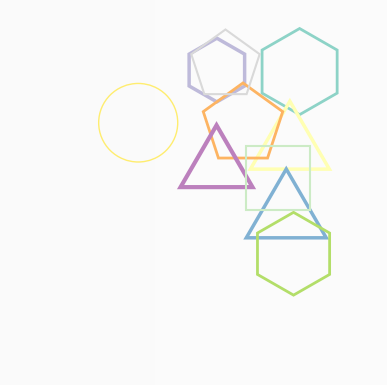[{"shape": "hexagon", "thickness": 2, "radius": 0.56, "center": [0.773, 0.814]}, {"shape": "triangle", "thickness": 2.5, "radius": 0.59, "center": [0.748, 0.62]}, {"shape": "hexagon", "thickness": 2.5, "radius": 0.41, "center": [0.56, 0.818]}, {"shape": "triangle", "thickness": 2.5, "radius": 0.6, "center": [0.739, 0.442]}, {"shape": "pentagon", "thickness": 2, "radius": 0.54, "center": [0.627, 0.677]}, {"shape": "hexagon", "thickness": 2, "radius": 0.54, "center": [0.758, 0.341]}, {"shape": "pentagon", "thickness": 1.5, "radius": 0.46, "center": [0.582, 0.831]}, {"shape": "triangle", "thickness": 3, "radius": 0.54, "center": [0.559, 0.568]}, {"shape": "square", "thickness": 1.5, "radius": 0.42, "center": [0.718, 0.538]}, {"shape": "circle", "thickness": 1, "radius": 0.51, "center": [0.357, 0.681]}]